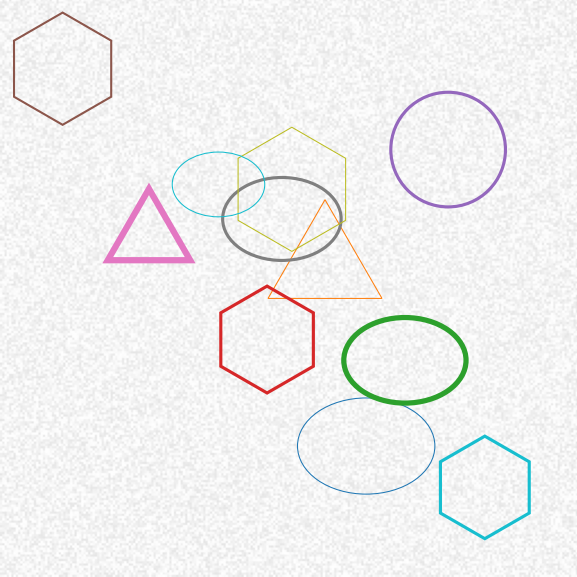[{"shape": "oval", "thickness": 0.5, "radius": 0.59, "center": [0.634, 0.227]}, {"shape": "triangle", "thickness": 0.5, "radius": 0.57, "center": [0.563, 0.539]}, {"shape": "oval", "thickness": 2.5, "radius": 0.53, "center": [0.701, 0.375]}, {"shape": "hexagon", "thickness": 1.5, "radius": 0.46, "center": [0.462, 0.411]}, {"shape": "circle", "thickness": 1.5, "radius": 0.5, "center": [0.776, 0.74]}, {"shape": "hexagon", "thickness": 1, "radius": 0.49, "center": [0.108, 0.88]}, {"shape": "triangle", "thickness": 3, "radius": 0.41, "center": [0.258, 0.59]}, {"shape": "oval", "thickness": 1.5, "radius": 0.51, "center": [0.488, 0.62]}, {"shape": "hexagon", "thickness": 0.5, "radius": 0.54, "center": [0.505, 0.671]}, {"shape": "oval", "thickness": 0.5, "radius": 0.4, "center": [0.378, 0.68]}, {"shape": "hexagon", "thickness": 1.5, "radius": 0.44, "center": [0.84, 0.155]}]